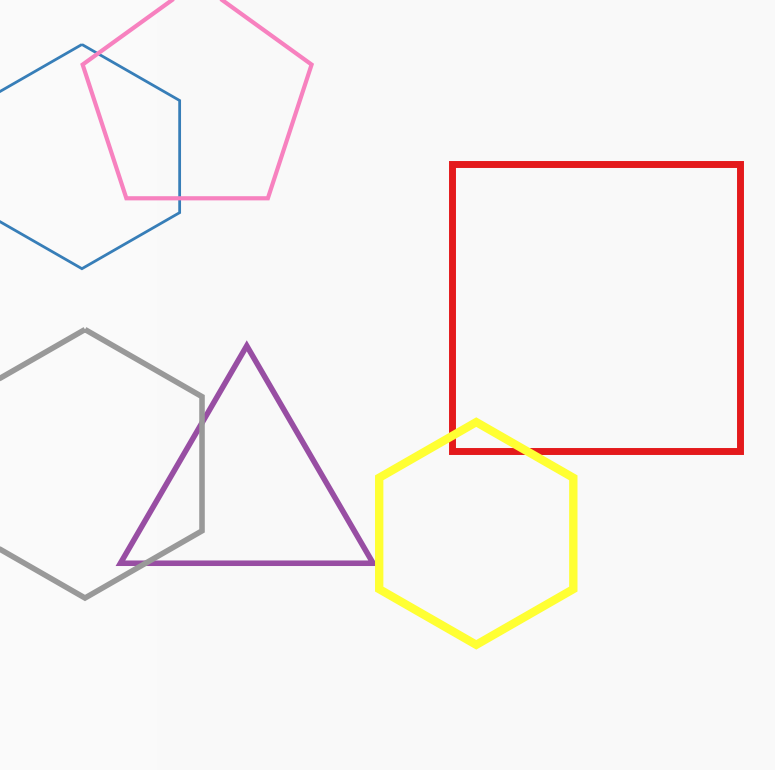[{"shape": "square", "thickness": 2.5, "radius": 0.93, "center": [0.769, 0.601]}, {"shape": "hexagon", "thickness": 1, "radius": 0.73, "center": [0.106, 0.797]}, {"shape": "triangle", "thickness": 2, "radius": 0.94, "center": [0.318, 0.363]}, {"shape": "hexagon", "thickness": 3, "radius": 0.72, "center": [0.615, 0.307]}, {"shape": "pentagon", "thickness": 1.5, "radius": 0.78, "center": [0.254, 0.868]}, {"shape": "hexagon", "thickness": 2, "radius": 0.87, "center": [0.11, 0.398]}]